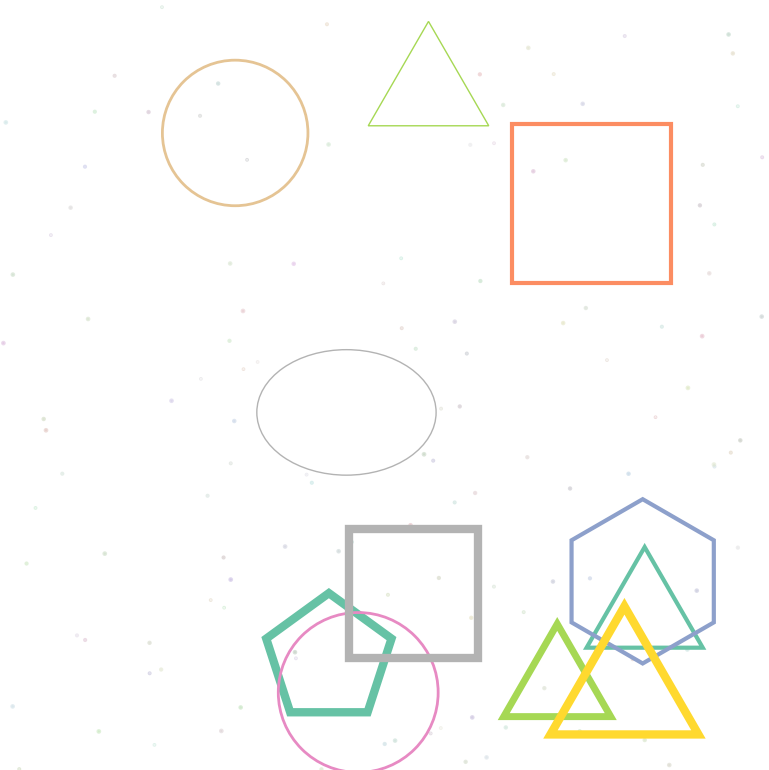[{"shape": "pentagon", "thickness": 3, "radius": 0.43, "center": [0.427, 0.144]}, {"shape": "triangle", "thickness": 1.5, "radius": 0.44, "center": [0.837, 0.202]}, {"shape": "square", "thickness": 1.5, "radius": 0.52, "center": [0.768, 0.736]}, {"shape": "hexagon", "thickness": 1.5, "radius": 0.53, "center": [0.835, 0.245]}, {"shape": "circle", "thickness": 1, "radius": 0.52, "center": [0.465, 0.101]}, {"shape": "triangle", "thickness": 2.5, "radius": 0.4, "center": [0.724, 0.109]}, {"shape": "triangle", "thickness": 0.5, "radius": 0.45, "center": [0.556, 0.882]}, {"shape": "triangle", "thickness": 3, "radius": 0.55, "center": [0.811, 0.102]}, {"shape": "circle", "thickness": 1, "radius": 0.47, "center": [0.305, 0.827]}, {"shape": "square", "thickness": 3, "radius": 0.42, "center": [0.537, 0.229]}, {"shape": "oval", "thickness": 0.5, "radius": 0.58, "center": [0.45, 0.464]}]